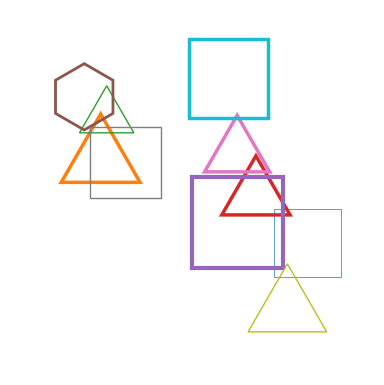[{"shape": "square", "thickness": 0.5, "radius": 0.44, "center": [0.799, 0.368]}, {"shape": "triangle", "thickness": 2.5, "radius": 0.59, "center": [0.261, 0.585]}, {"shape": "triangle", "thickness": 1, "radius": 0.41, "center": [0.277, 0.696]}, {"shape": "triangle", "thickness": 2.5, "radius": 0.51, "center": [0.665, 0.493]}, {"shape": "square", "thickness": 3, "radius": 0.59, "center": [0.618, 0.422]}, {"shape": "hexagon", "thickness": 2, "radius": 0.43, "center": [0.219, 0.749]}, {"shape": "triangle", "thickness": 2.5, "radius": 0.49, "center": [0.616, 0.603]}, {"shape": "square", "thickness": 1, "radius": 0.46, "center": [0.327, 0.577]}, {"shape": "triangle", "thickness": 1, "radius": 0.59, "center": [0.746, 0.197]}, {"shape": "square", "thickness": 2.5, "radius": 0.51, "center": [0.594, 0.796]}]